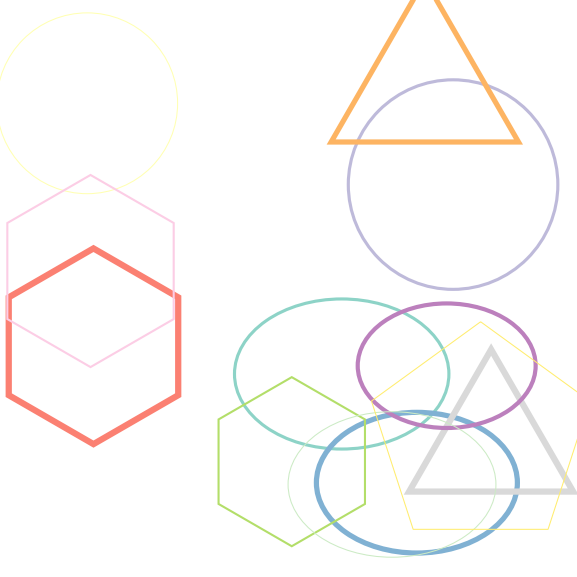[{"shape": "oval", "thickness": 1.5, "radius": 0.93, "center": [0.592, 0.352]}, {"shape": "circle", "thickness": 0.5, "radius": 0.78, "center": [0.151, 0.82]}, {"shape": "circle", "thickness": 1.5, "radius": 0.91, "center": [0.785, 0.68]}, {"shape": "hexagon", "thickness": 3, "radius": 0.85, "center": [0.162, 0.4]}, {"shape": "oval", "thickness": 2.5, "radius": 0.87, "center": [0.722, 0.163]}, {"shape": "triangle", "thickness": 2.5, "radius": 0.94, "center": [0.736, 0.847]}, {"shape": "hexagon", "thickness": 1, "radius": 0.73, "center": [0.505, 0.2]}, {"shape": "hexagon", "thickness": 1, "radius": 0.83, "center": [0.157, 0.53]}, {"shape": "triangle", "thickness": 3, "radius": 0.82, "center": [0.85, 0.23]}, {"shape": "oval", "thickness": 2, "radius": 0.77, "center": [0.773, 0.366]}, {"shape": "oval", "thickness": 0.5, "radius": 0.9, "center": [0.679, 0.16]}, {"shape": "pentagon", "thickness": 0.5, "radius": 0.99, "center": [0.832, 0.243]}]